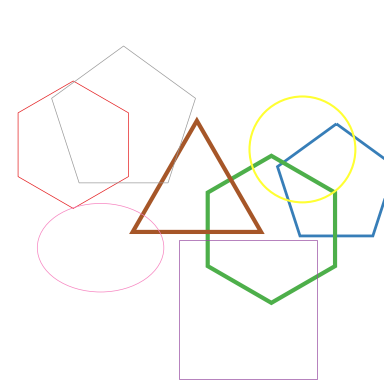[{"shape": "hexagon", "thickness": 0.5, "radius": 0.83, "center": [0.19, 0.624]}, {"shape": "pentagon", "thickness": 2, "radius": 0.8, "center": [0.874, 0.517]}, {"shape": "hexagon", "thickness": 3, "radius": 0.95, "center": [0.705, 0.404]}, {"shape": "square", "thickness": 0.5, "radius": 0.9, "center": [0.644, 0.196]}, {"shape": "circle", "thickness": 1.5, "radius": 0.69, "center": [0.786, 0.612]}, {"shape": "triangle", "thickness": 3, "radius": 0.96, "center": [0.511, 0.494]}, {"shape": "oval", "thickness": 0.5, "radius": 0.82, "center": [0.261, 0.357]}, {"shape": "pentagon", "thickness": 0.5, "radius": 0.98, "center": [0.321, 0.684]}]